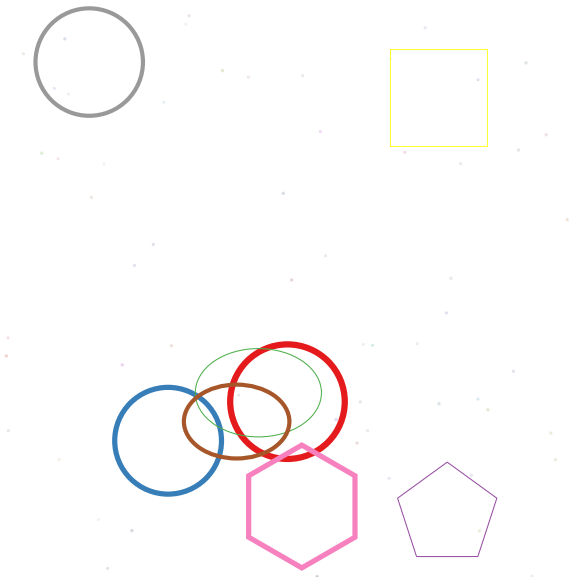[{"shape": "circle", "thickness": 3, "radius": 0.5, "center": [0.498, 0.304]}, {"shape": "circle", "thickness": 2.5, "radius": 0.46, "center": [0.291, 0.236]}, {"shape": "oval", "thickness": 0.5, "radius": 0.55, "center": [0.447, 0.319]}, {"shape": "pentagon", "thickness": 0.5, "radius": 0.45, "center": [0.774, 0.109]}, {"shape": "square", "thickness": 0.5, "radius": 0.42, "center": [0.759, 0.829]}, {"shape": "oval", "thickness": 2, "radius": 0.46, "center": [0.41, 0.269]}, {"shape": "hexagon", "thickness": 2.5, "radius": 0.53, "center": [0.523, 0.122]}, {"shape": "circle", "thickness": 2, "radius": 0.47, "center": [0.155, 0.892]}]